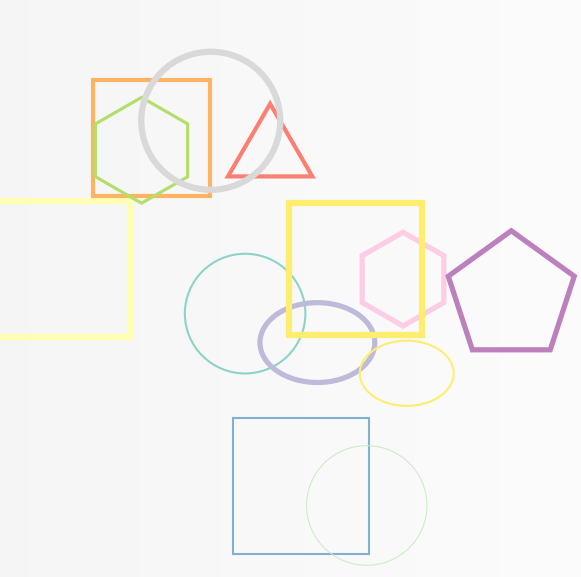[{"shape": "circle", "thickness": 1, "radius": 0.52, "center": [0.422, 0.456]}, {"shape": "square", "thickness": 3, "radius": 0.59, "center": [0.105, 0.533]}, {"shape": "oval", "thickness": 2.5, "radius": 0.49, "center": [0.546, 0.406]}, {"shape": "triangle", "thickness": 2, "radius": 0.42, "center": [0.465, 0.736]}, {"shape": "square", "thickness": 1, "radius": 0.59, "center": [0.518, 0.157]}, {"shape": "square", "thickness": 2, "radius": 0.5, "center": [0.261, 0.76]}, {"shape": "hexagon", "thickness": 1.5, "radius": 0.46, "center": [0.244, 0.739]}, {"shape": "hexagon", "thickness": 2.5, "radius": 0.41, "center": [0.693, 0.516]}, {"shape": "circle", "thickness": 3, "radius": 0.6, "center": [0.363, 0.79]}, {"shape": "pentagon", "thickness": 2.5, "radius": 0.57, "center": [0.88, 0.486]}, {"shape": "circle", "thickness": 0.5, "radius": 0.52, "center": [0.631, 0.124]}, {"shape": "square", "thickness": 3, "radius": 0.57, "center": [0.612, 0.534]}, {"shape": "oval", "thickness": 1, "radius": 0.4, "center": [0.7, 0.353]}]